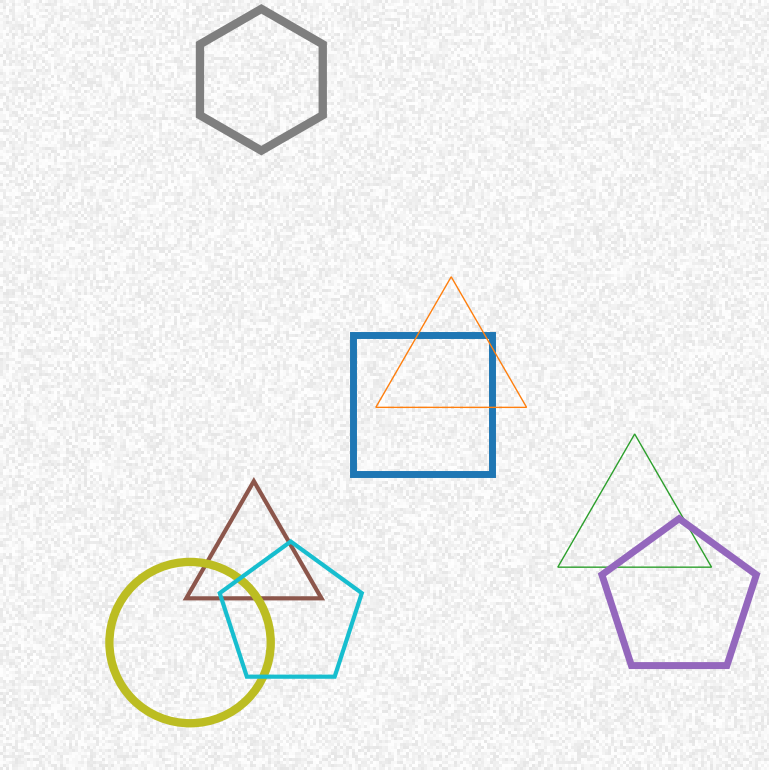[{"shape": "square", "thickness": 2.5, "radius": 0.45, "center": [0.548, 0.474]}, {"shape": "triangle", "thickness": 0.5, "radius": 0.57, "center": [0.586, 0.527]}, {"shape": "triangle", "thickness": 0.5, "radius": 0.58, "center": [0.824, 0.321]}, {"shape": "pentagon", "thickness": 2.5, "radius": 0.53, "center": [0.882, 0.221]}, {"shape": "triangle", "thickness": 1.5, "radius": 0.51, "center": [0.33, 0.274]}, {"shape": "hexagon", "thickness": 3, "radius": 0.46, "center": [0.339, 0.896]}, {"shape": "circle", "thickness": 3, "radius": 0.52, "center": [0.247, 0.165]}, {"shape": "pentagon", "thickness": 1.5, "radius": 0.49, "center": [0.378, 0.2]}]